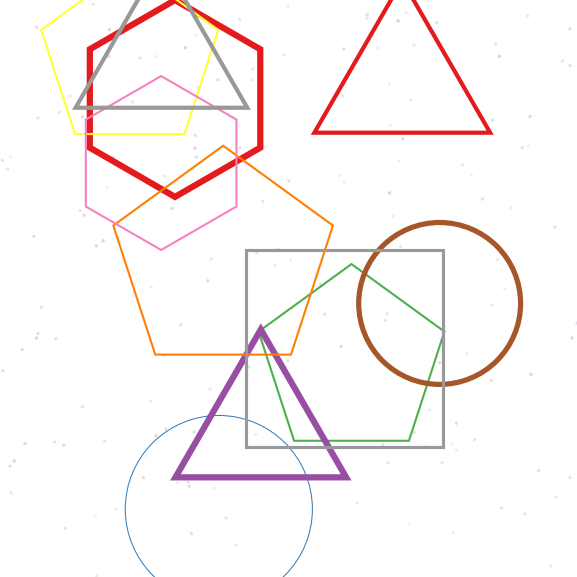[{"shape": "triangle", "thickness": 2, "radius": 0.88, "center": [0.697, 0.857]}, {"shape": "hexagon", "thickness": 3, "radius": 0.85, "center": [0.303, 0.829]}, {"shape": "circle", "thickness": 0.5, "radius": 0.81, "center": [0.379, 0.118]}, {"shape": "pentagon", "thickness": 1, "radius": 0.85, "center": [0.609, 0.373]}, {"shape": "triangle", "thickness": 3, "radius": 0.85, "center": [0.452, 0.258]}, {"shape": "pentagon", "thickness": 1, "radius": 1.0, "center": [0.386, 0.547]}, {"shape": "pentagon", "thickness": 1, "radius": 0.81, "center": [0.225, 0.897]}, {"shape": "circle", "thickness": 2.5, "radius": 0.7, "center": [0.761, 0.474]}, {"shape": "hexagon", "thickness": 1, "radius": 0.75, "center": [0.279, 0.717]}, {"shape": "square", "thickness": 1.5, "radius": 0.85, "center": [0.597, 0.396]}, {"shape": "triangle", "thickness": 2, "radius": 0.86, "center": [0.28, 0.898]}]